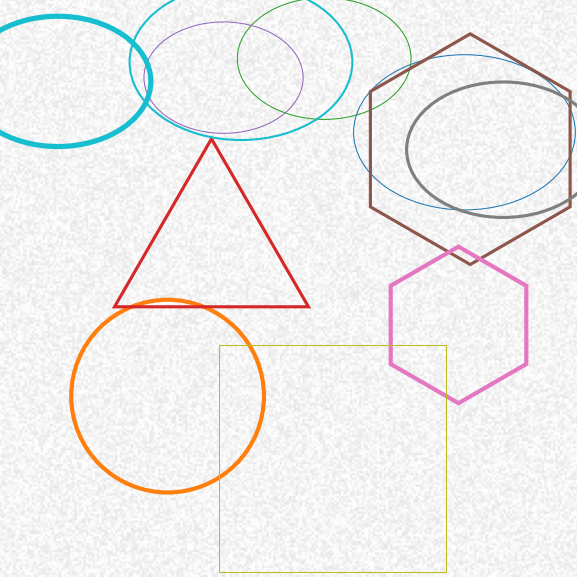[{"shape": "oval", "thickness": 0.5, "radius": 0.96, "center": [0.804, 0.77]}, {"shape": "circle", "thickness": 2, "radius": 0.83, "center": [0.29, 0.313]}, {"shape": "oval", "thickness": 0.5, "radius": 0.75, "center": [0.561, 0.898]}, {"shape": "triangle", "thickness": 1.5, "radius": 0.97, "center": [0.366, 0.565]}, {"shape": "oval", "thickness": 0.5, "radius": 0.69, "center": [0.387, 0.865]}, {"shape": "hexagon", "thickness": 1.5, "radius": 1.0, "center": [0.814, 0.741]}, {"shape": "hexagon", "thickness": 2, "radius": 0.68, "center": [0.794, 0.437]}, {"shape": "oval", "thickness": 1.5, "radius": 0.84, "center": [0.872, 0.74]}, {"shape": "square", "thickness": 0.5, "radius": 0.98, "center": [0.576, 0.205]}, {"shape": "oval", "thickness": 1, "radius": 0.96, "center": [0.417, 0.892]}, {"shape": "oval", "thickness": 2.5, "radius": 0.81, "center": [0.1, 0.858]}]